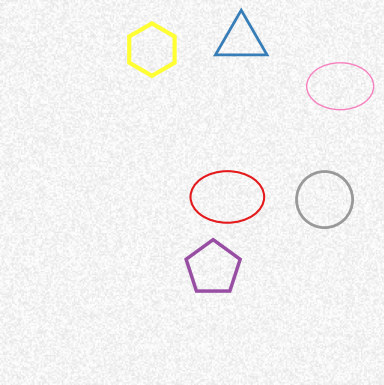[{"shape": "oval", "thickness": 1.5, "radius": 0.48, "center": [0.591, 0.488]}, {"shape": "triangle", "thickness": 2, "radius": 0.39, "center": [0.627, 0.896]}, {"shape": "pentagon", "thickness": 2.5, "radius": 0.37, "center": [0.554, 0.304]}, {"shape": "hexagon", "thickness": 3, "radius": 0.34, "center": [0.395, 0.871]}, {"shape": "oval", "thickness": 1, "radius": 0.44, "center": [0.884, 0.776]}, {"shape": "circle", "thickness": 2, "radius": 0.36, "center": [0.843, 0.482]}]